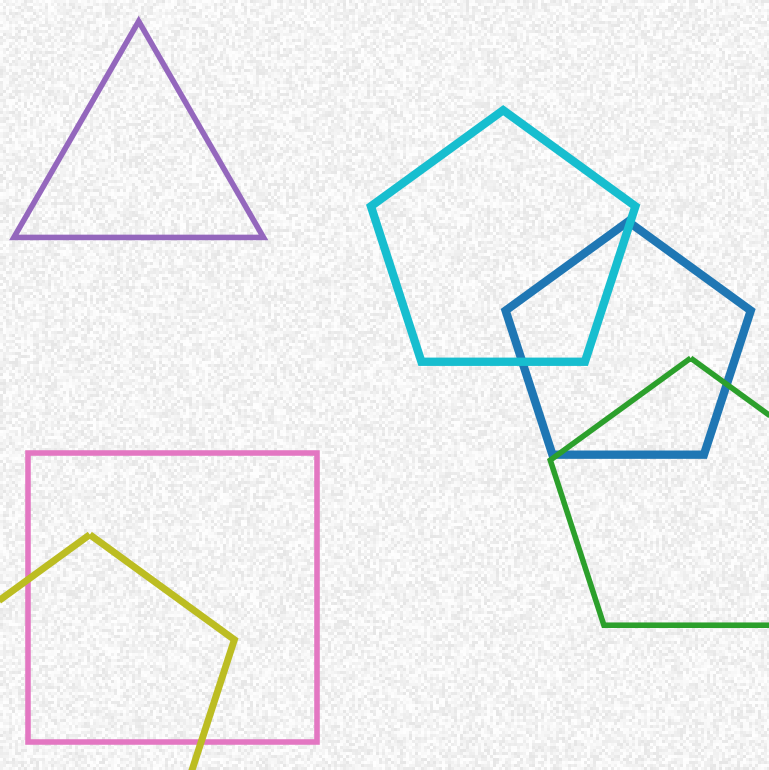[{"shape": "pentagon", "thickness": 3, "radius": 0.84, "center": [0.816, 0.545]}, {"shape": "pentagon", "thickness": 2, "radius": 0.96, "center": [0.897, 0.343]}, {"shape": "triangle", "thickness": 2, "radius": 0.94, "center": [0.18, 0.785]}, {"shape": "square", "thickness": 2, "radius": 0.94, "center": [0.224, 0.225]}, {"shape": "pentagon", "thickness": 2.5, "radius": 0.99, "center": [0.117, 0.108]}, {"shape": "pentagon", "thickness": 3, "radius": 0.9, "center": [0.653, 0.676]}]